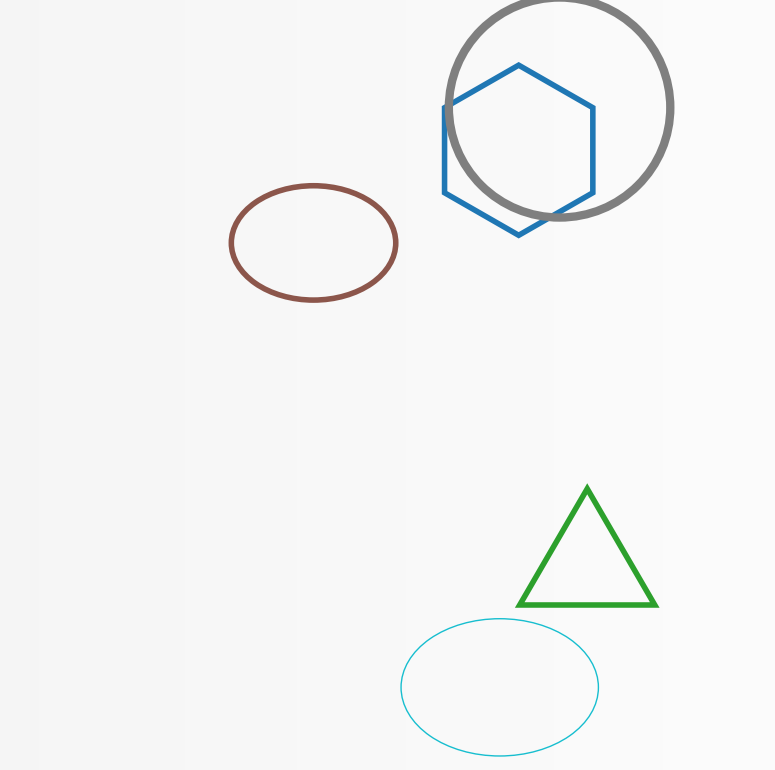[{"shape": "hexagon", "thickness": 2, "radius": 0.55, "center": [0.669, 0.805]}, {"shape": "triangle", "thickness": 2, "radius": 0.5, "center": [0.758, 0.265]}, {"shape": "oval", "thickness": 2, "radius": 0.53, "center": [0.405, 0.685]}, {"shape": "circle", "thickness": 3, "radius": 0.71, "center": [0.722, 0.86]}, {"shape": "oval", "thickness": 0.5, "radius": 0.64, "center": [0.645, 0.107]}]